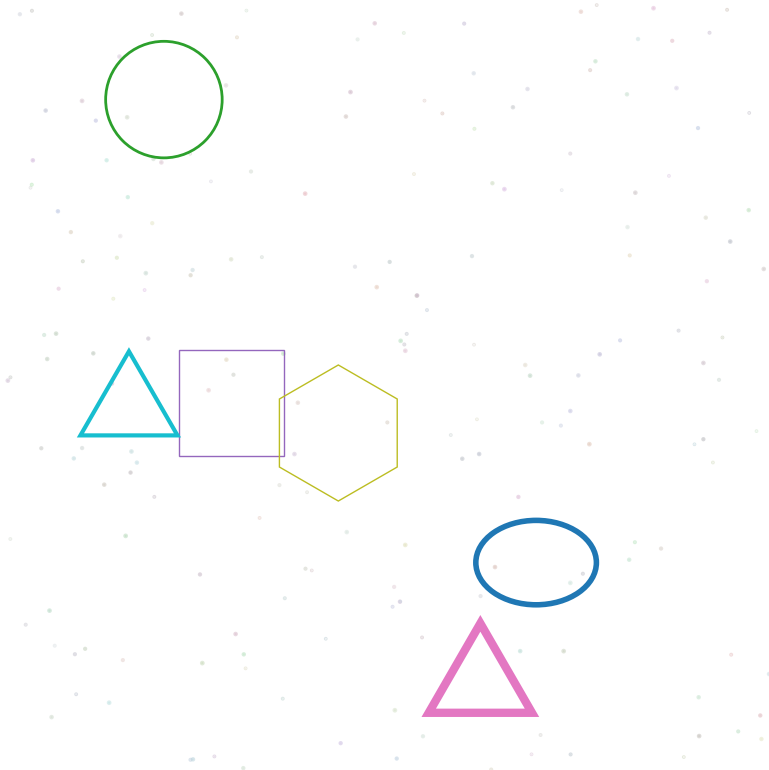[{"shape": "oval", "thickness": 2, "radius": 0.39, "center": [0.696, 0.269]}, {"shape": "circle", "thickness": 1, "radius": 0.38, "center": [0.213, 0.871]}, {"shape": "square", "thickness": 0.5, "radius": 0.34, "center": [0.301, 0.476]}, {"shape": "triangle", "thickness": 3, "radius": 0.39, "center": [0.624, 0.113]}, {"shape": "hexagon", "thickness": 0.5, "radius": 0.44, "center": [0.439, 0.438]}, {"shape": "triangle", "thickness": 1.5, "radius": 0.36, "center": [0.167, 0.471]}]